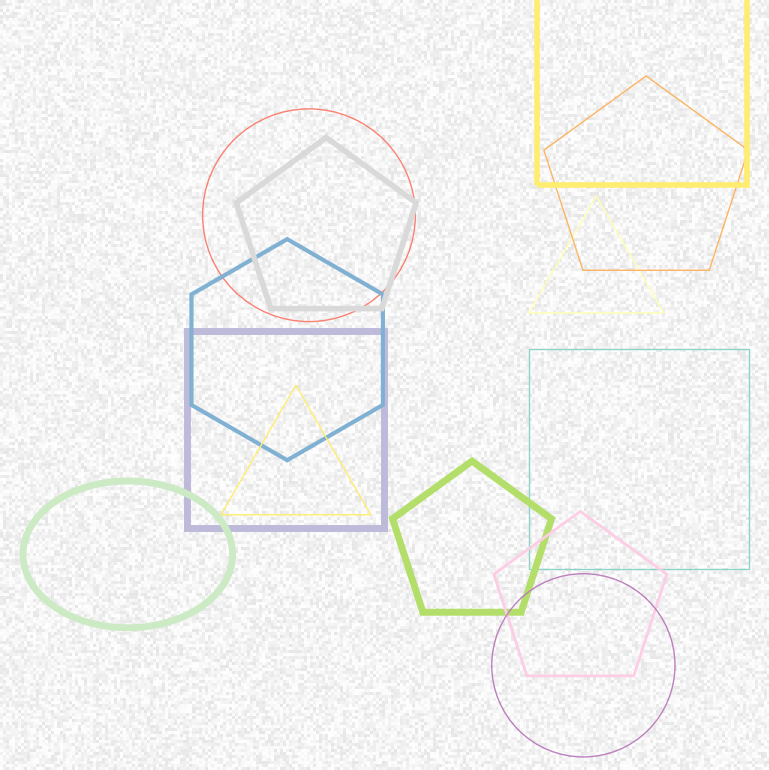[{"shape": "square", "thickness": 0.5, "radius": 0.72, "center": [0.83, 0.404]}, {"shape": "triangle", "thickness": 0.5, "radius": 0.51, "center": [0.774, 0.644]}, {"shape": "square", "thickness": 2.5, "radius": 0.64, "center": [0.371, 0.442]}, {"shape": "circle", "thickness": 0.5, "radius": 0.69, "center": [0.401, 0.72]}, {"shape": "hexagon", "thickness": 1.5, "radius": 0.72, "center": [0.373, 0.546]}, {"shape": "pentagon", "thickness": 0.5, "radius": 0.7, "center": [0.839, 0.762]}, {"shape": "pentagon", "thickness": 2.5, "radius": 0.54, "center": [0.613, 0.293]}, {"shape": "pentagon", "thickness": 1, "radius": 0.59, "center": [0.754, 0.218]}, {"shape": "pentagon", "thickness": 2, "radius": 0.61, "center": [0.424, 0.699]}, {"shape": "circle", "thickness": 0.5, "radius": 0.59, "center": [0.758, 0.136]}, {"shape": "oval", "thickness": 2.5, "radius": 0.68, "center": [0.166, 0.28]}, {"shape": "square", "thickness": 2, "radius": 0.68, "center": [0.834, 0.897]}, {"shape": "triangle", "thickness": 0.5, "radius": 0.56, "center": [0.384, 0.388]}]